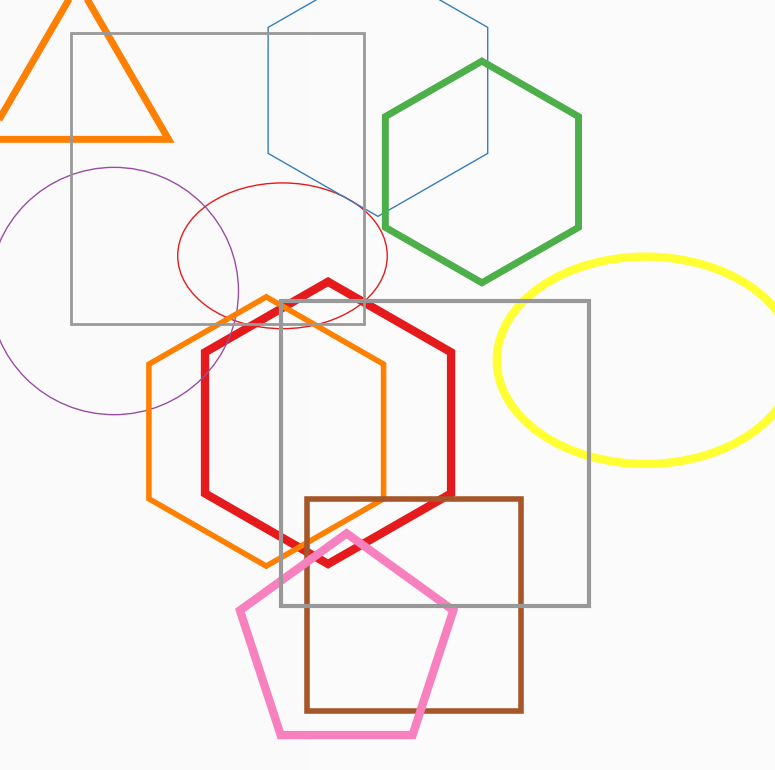[{"shape": "oval", "thickness": 0.5, "radius": 0.68, "center": [0.364, 0.668]}, {"shape": "hexagon", "thickness": 3, "radius": 0.92, "center": [0.423, 0.451]}, {"shape": "hexagon", "thickness": 0.5, "radius": 0.82, "center": [0.488, 0.883]}, {"shape": "hexagon", "thickness": 2.5, "radius": 0.72, "center": [0.622, 0.777]}, {"shape": "circle", "thickness": 0.5, "radius": 0.8, "center": [0.147, 0.622]}, {"shape": "triangle", "thickness": 2.5, "radius": 0.67, "center": [0.101, 0.886]}, {"shape": "hexagon", "thickness": 2, "radius": 0.87, "center": [0.344, 0.44]}, {"shape": "oval", "thickness": 3, "radius": 0.96, "center": [0.833, 0.532]}, {"shape": "square", "thickness": 2, "radius": 0.69, "center": [0.534, 0.214]}, {"shape": "pentagon", "thickness": 3, "radius": 0.72, "center": [0.447, 0.163]}, {"shape": "square", "thickness": 1, "radius": 0.95, "center": [0.28, 0.768]}, {"shape": "square", "thickness": 1.5, "radius": 0.99, "center": [0.561, 0.411]}]